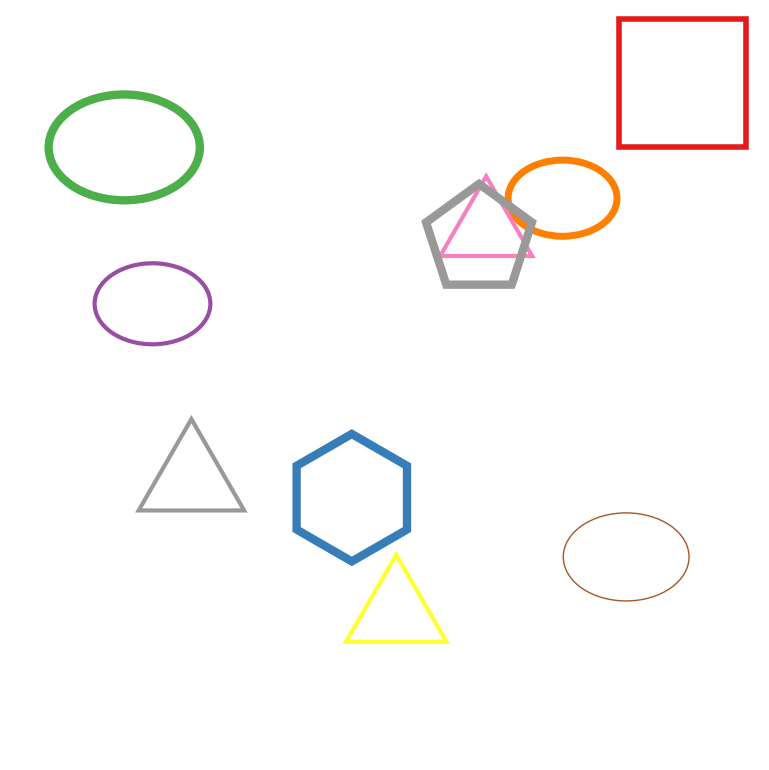[{"shape": "square", "thickness": 2, "radius": 0.41, "center": [0.886, 0.893]}, {"shape": "hexagon", "thickness": 3, "radius": 0.41, "center": [0.457, 0.354]}, {"shape": "oval", "thickness": 3, "radius": 0.49, "center": [0.161, 0.809]}, {"shape": "oval", "thickness": 1.5, "radius": 0.38, "center": [0.198, 0.605]}, {"shape": "oval", "thickness": 2.5, "radius": 0.35, "center": [0.731, 0.743]}, {"shape": "triangle", "thickness": 1.5, "radius": 0.38, "center": [0.515, 0.204]}, {"shape": "oval", "thickness": 0.5, "radius": 0.41, "center": [0.813, 0.277]}, {"shape": "triangle", "thickness": 1.5, "radius": 0.34, "center": [0.631, 0.702]}, {"shape": "pentagon", "thickness": 3, "radius": 0.36, "center": [0.622, 0.689]}, {"shape": "triangle", "thickness": 1.5, "radius": 0.4, "center": [0.249, 0.377]}]